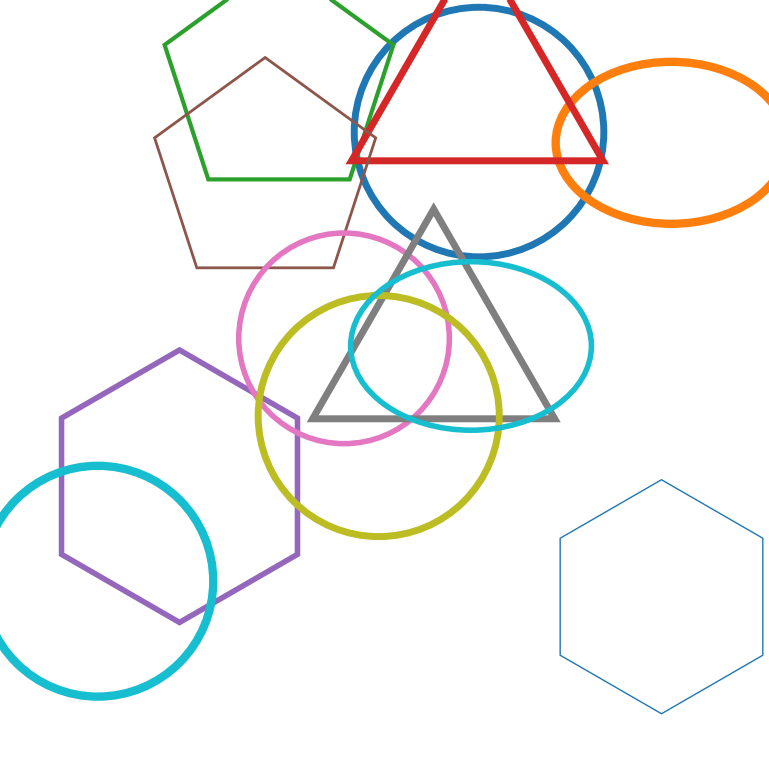[{"shape": "circle", "thickness": 2.5, "radius": 0.81, "center": [0.622, 0.829]}, {"shape": "hexagon", "thickness": 0.5, "radius": 0.76, "center": [0.859, 0.225]}, {"shape": "oval", "thickness": 3, "radius": 0.75, "center": [0.872, 0.815]}, {"shape": "pentagon", "thickness": 1.5, "radius": 0.78, "center": [0.362, 0.893]}, {"shape": "triangle", "thickness": 2.5, "radius": 0.94, "center": [0.62, 0.885]}, {"shape": "hexagon", "thickness": 2, "radius": 0.88, "center": [0.233, 0.369]}, {"shape": "pentagon", "thickness": 1, "radius": 0.75, "center": [0.344, 0.774]}, {"shape": "circle", "thickness": 2, "radius": 0.68, "center": [0.447, 0.561]}, {"shape": "triangle", "thickness": 2.5, "radius": 0.91, "center": [0.563, 0.547]}, {"shape": "circle", "thickness": 2.5, "radius": 0.78, "center": [0.492, 0.46]}, {"shape": "circle", "thickness": 3, "radius": 0.75, "center": [0.127, 0.245]}, {"shape": "oval", "thickness": 2, "radius": 0.78, "center": [0.612, 0.551]}]